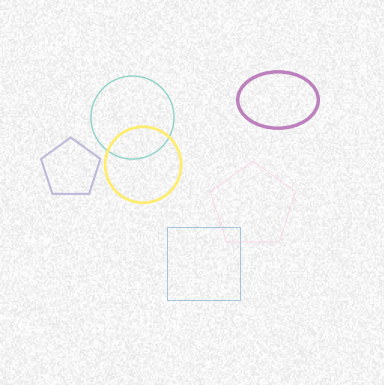[{"shape": "circle", "thickness": 1, "radius": 0.54, "center": [0.344, 0.695]}, {"shape": "pentagon", "thickness": 1.5, "radius": 0.41, "center": [0.184, 0.562]}, {"shape": "square", "thickness": 0.5, "radius": 0.47, "center": [0.528, 0.316]}, {"shape": "pentagon", "thickness": 0.5, "radius": 0.58, "center": [0.657, 0.466]}, {"shape": "oval", "thickness": 2.5, "radius": 0.52, "center": [0.722, 0.74]}, {"shape": "circle", "thickness": 2, "radius": 0.49, "center": [0.372, 0.572]}]